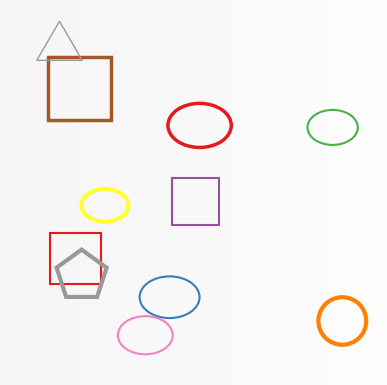[{"shape": "square", "thickness": 1.5, "radius": 0.33, "center": [0.195, 0.329]}, {"shape": "oval", "thickness": 2.5, "radius": 0.41, "center": [0.515, 0.674]}, {"shape": "oval", "thickness": 1.5, "radius": 0.39, "center": [0.438, 0.228]}, {"shape": "oval", "thickness": 1.5, "radius": 0.32, "center": [0.858, 0.669]}, {"shape": "square", "thickness": 1.5, "radius": 0.3, "center": [0.504, 0.476]}, {"shape": "circle", "thickness": 3, "radius": 0.31, "center": [0.883, 0.166]}, {"shape": "oval", "thickness": 3, "radius": 0.3, "center": [0.271, 0.467]}, {"shape": "square", "thickness": 2.5, "radius": 0.41, "center": [0.206, 0.77]}, {"shape": "oval", "thickness": 1.5, "radius": 0.35, "center": [0.375, 0.129]}, {"shape": "triangle", "thickness": 1, "radius": 0.34, "center": [0.154, 0.877]}, {"shape": "pentagon", "thickness": 3, "radius": 0.34, "center": [0.211, 0.284]}]